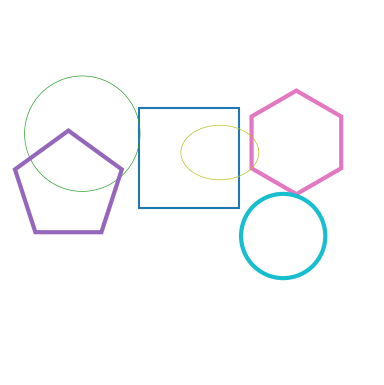[{"shape": "square", "thickness": 1.5, "radius": 0.65, "center": [0.491, 0.591]}, {"shape": "circle", "thickness": 0.5, "radius": 0.75, "center": [0.214, 0.653]}, {"shape": "pentagon", "thickness": 3, "radius": 0.73, "center": [0.178, 0.515]}, {"shape": "hexagon", "thickness": 3, "radius": 0.67, "center": [0.77, 0.63]}, {"shape": "oval", "thickness": 0.5, "radius": 0.51, "center": [0.571, 0.604]}, {"shape": "circle", "thickness": 3, "radius": 0.55, "center": [0.736, 0.387]}]